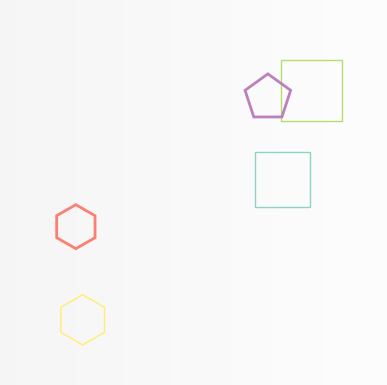[{"shape": "square", "thickness": 1, "radius": 0.35, "center": [0.729, 0.535]}, {"shape": "hexagon", "thickness": 2, "radius": 0.29, "center": [0.196, 0.411]}, {"shape": "square", "thickness": 1, "radius": 0.39, "center": [0.804, 0.764]}, {"shape": "pentagon", "thickness": 2, "radius": 0.31, "center": [0.691, 0.746]}, {"shape": "hexagon", "thickness": 1, "radius": 0.33, "center": [0.213, 0.169]}]